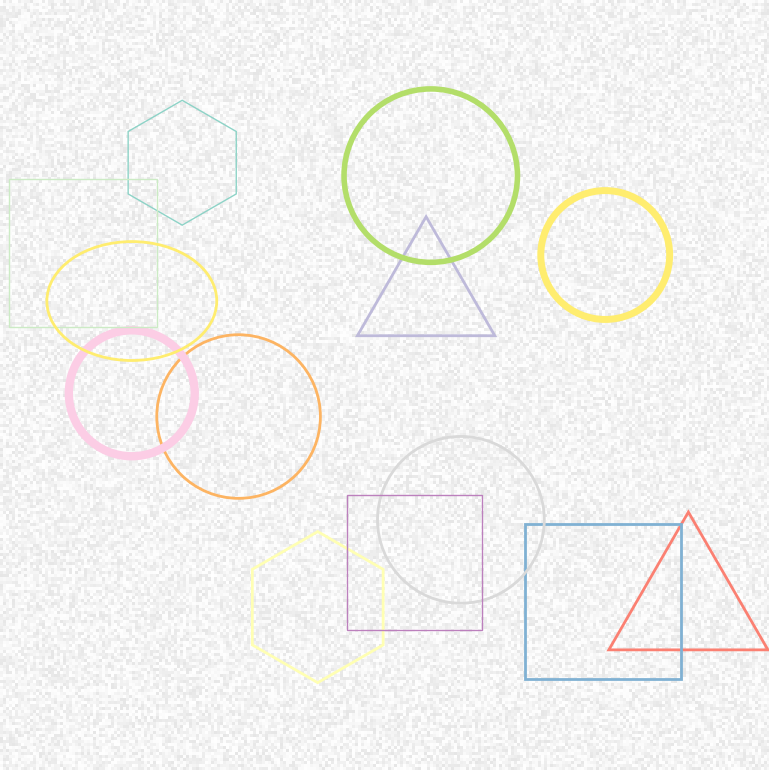[{"shape": "hexagon", "thickness": 0.5, "radius": 0.41, "center": [0.237, 0.789]}, {"shape": "hexagon", "thickness": 1, "radius": 0.49, "center": [0.413, 0.212]}, {"shape": "triangle", "thickness": 1, "radius": 0.52, "center": [0.553, 0.616]}, {"shape": "triangle", "thickness": 1, "radius": 0.6, "center": [0.894, 0.216]}, {"shape": "square", "thickness": 1, "radius": 0.5, "center": [0.783, 0.219]}, {"shape": "circle", "thickness": 1, "radius": 0.53, "center": [0.31, 0.459]}, {"shape": "circle", "thickness": 2, "radius": 0.56, "center": [0.559, 0.772]}, {"shape": "circle", "thickness": 3, "radius": 0.41, "center": [0.171, 0.489]}, {"shape": "circle", "thickness": 1, "radius": 0.54, "center": [0.599, 0.325]}, {"shape": "square", "thickness": 0.5, "radius": 0.44, "center": [0.538, 0.27]}, {"shape": "square", "thickness": 0.5, "radius": 0.48, "center": [0.107, 0.671]}, {"shape": "oval", "thickness": 1, "radius": 0.55, "center": [0.171, 0.609]}, {"shape": "circle", "thickness": 2.5, "radius": 0.42, "center": [0.786, 0.669]}]